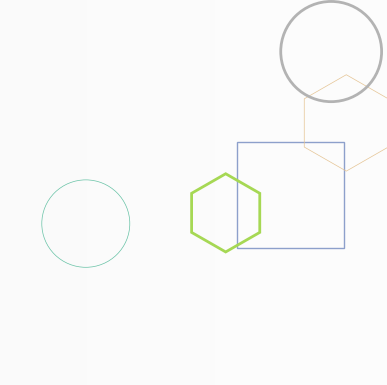[{"shape": "circle", "thickness": 0.5, "radius": 0.57, "center": [0.221, 0.419]}, {"shape": "square", "thickness": 1, "radius": 0.69, "center": [0.749, 0.494]}, {"shape": "hexagon", "thickness": 2, "radius": 0.51, "center": [0.582, 0.447]}, {"shape": "hexagon", "thickness": 0.5, "radius": 0.63, "center": [0.894, 0.681]}, {"shape": "circle", "thickness": 2, "radius": 0.65, "center": [0.855, 0.866]}]